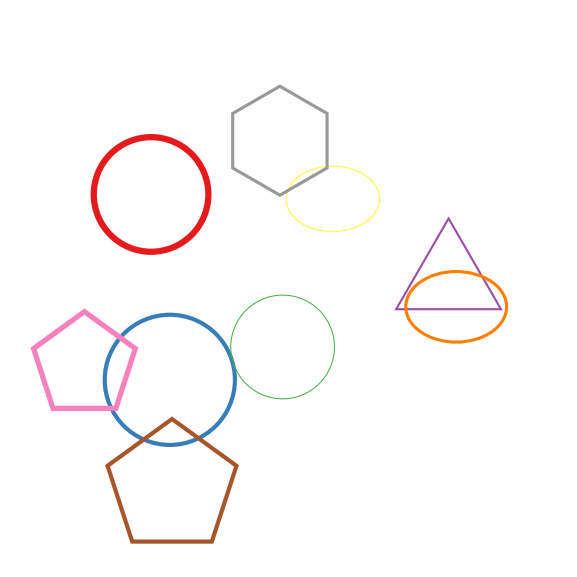[{"shape": "circle", "thickness": 3, "radius": 0.5, "center": [0.262, 0.662]}, {"shape": "circle", "thickness": 2, "radius": 0.56, "center": [0.294, 0.341]}, {"shape": "circle", "thickness": 0.5, "radius": 0.45, "center": [0.489, 0.398]}, {"shape": "triangle", "thickness": 1, "radius": 0.52, "center": [0.777, 0.516]}, {"shape": "oval", "thickness": 1.5, "radius": 0.44, "center": [0.79, 0.468]}, {"shape": "oval", "thickness": 0.5, "radius": 0.41, "center": [0.576, 0.655]}, {"shape": "pentagon", "thickness": 2, "radius": 0.59, "center": [0.298, 0.156]}, {"shape": "pentagon", "thickness": 2.5, "radius": 0.46, "center": [0.146, 0.367]}, {"shape": "hexagon", "thickness": 1.5, "radius": 0.47, "center": [0.485, 0.755]}]